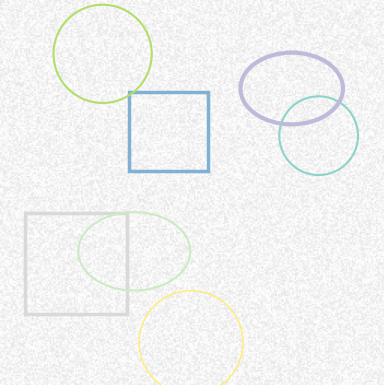[{"shape": "circle", "thickness": 1.5, "radius": 0.51, "center": [0.828, 0.648]}, {"shape": "oval", "thickness": 3, "radius": 0.67, "center": [0.758, 0.77]}, {"shape": "square", "thickness": 2.5, "radius": 0.51, "center": [0.437, 0.658]}, {"shape": "circle", "thickness": 1.5, "radius": 0.64, "center": [0.267, 0.86]}, {"shape": "square", "thickness": 2.5, "radius": 0.66, "center": [0.198, 0.315]}, {"shape": "oval", "thickness": 1.5, "radius": 0.73, "center": [0.349, 0.347]}, {"shape": "circle", "thickness": 1, "radius": 0.67, "center": [0.496, 0.11]}]